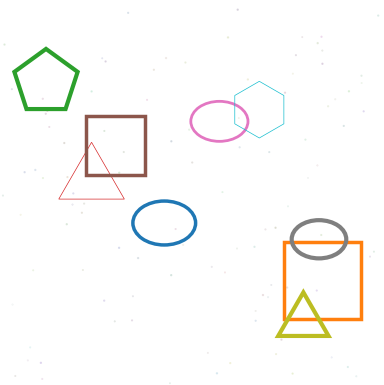[{"shape": "oval", "thickness": 2.5, "radius": 0.41, "center": [0.427, 0.421]}, {"shape": "square", "thickness": 2.5, "radius": 0.5, "center": [0.838, 0.273]}, {"shape": "pentagon", "thickness": 3, "radius": 0.43, "center": [0.12, 0.787]}, {"shape": "triangle", "thickness": 0.5, "radius": 0.49, "center": [0.238, 0.532]}, {"shape": "square", "thickness": 2.5, "radius": 0.39, "center": [0.3, 0.622]}, {"shape": "oval", "thickness": 2, "radius": 0.37, "center": [0.57, 0.685]}, {"shape": "oval", "thickness": 3, "radius": 0.35, "center": [0.829, 0.379]}, {"shape": "triangle", "thickness": 3, "radius": 0.38, "center": [0.788, 0.165]}, {"shape": "hexagon", "thickness": 0.5, "radius": 0.37, "center": [0.674, 0.715]}]